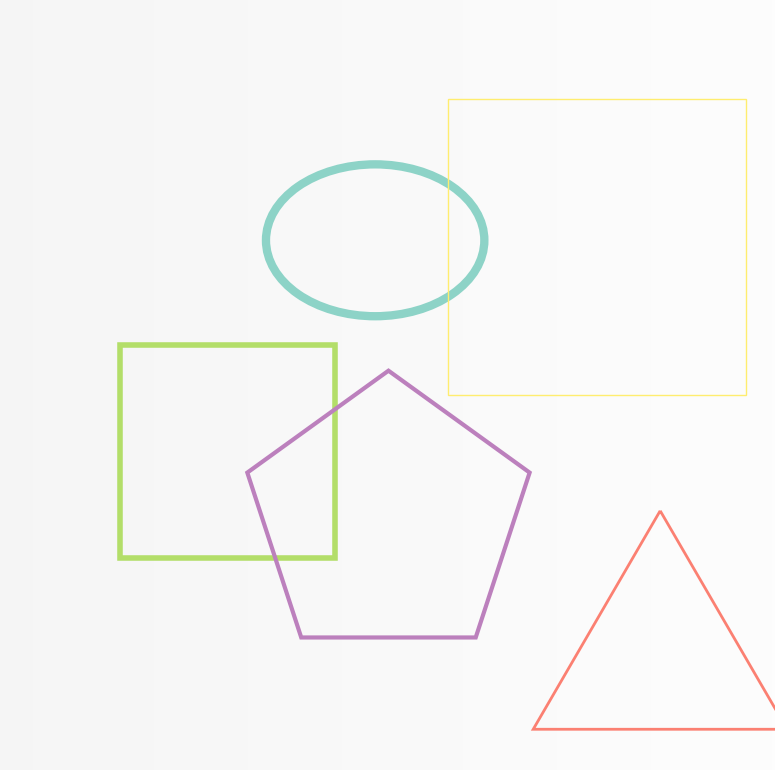[{"shape": "oval", "thickness": 3, "radius": 0.7, "center": [0.484, 0.688]}, {"shape": "triangle", "thickness": 1, "radius": 0.95, "center": [0.852, 0.147]}, {"shape": "square", "thickness": 2, "radius": 0.69, "center": [0.294, 0.413]}, {"shape": "pentagon", "thickness": 1.5, "radius": 0.96, "center": [0.501, 0.327]}, {"shape": "square", "thickness": 0.5, "radius": 0.96, "center": [0.77, 0.68]}]